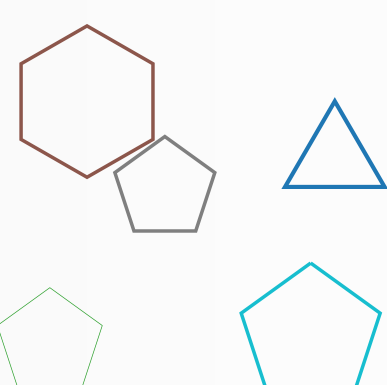[{"shape": "triangle", "thickness": 3, "radius": 0.74, "center": [0.864, 0.589]}, {"shape": "pentagon", "thickness": 0.5, "radius": 0.71, "center": [0.129, 0.111]}, {"shape": "hexagon", "thickness": 2.5, "radius": 0.98, "center": [0.225, 0.736]}, {"shape": "pentagon", "thickness": 2.5, "radius": 0.68, "center": [0.425, 0.51]}, {"shape": "pentagon", "thickness": 2.5, "radius": 0.94, "center": [0.802, 0.128]}]